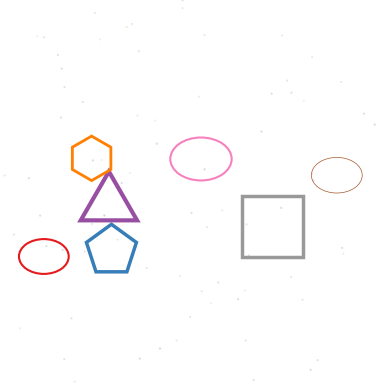[{"shape": "oval", "thickness": 1.5, "radius": 0.32, "center": [0.114, 0.334]}, {"shape": "pentagon", "thickness": 2.5, "radius": 0.34, "center": [0.289, 0.349]}, {"shape": "triangle", "thickness": 3, "radius": 0.42, "center": [0.283, 0.47]}, {"shape": "hexagon", "thickness": 2, "radius": 0.29, "center": [0.238, 0.589]}, {"shape": "oval", "thickness": 0.5, "radius": 0.33, "center": [0.875, 0.545]}, {"shape": "oval", "thickness": 1.5, "radius": 0.4, "center": [0.522, 0.587]}, {"shape": "square", "thickness": 2.5, "radius": 0.39, "center": [0.708, 0.412]}]